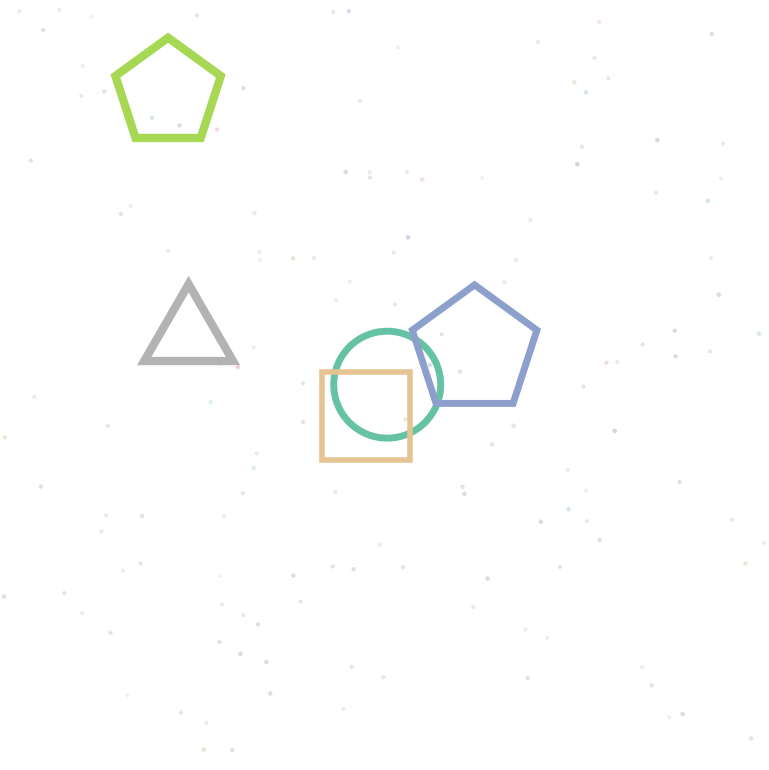[{"shape": "circle", "thickness": 2.5, "radius": 0.35, "center": [0.503, 0.5]}, {"shape": "pentagon", "thickness": 2.5, "radius": 0.43, "center": [0.616, 0.545]}, {"shape": "pentagon", "thickness": 3, "radius": 0.36, "center": [0.218, 0.879]}, {"shape": "square", "thickness": 2, "radius": 0.29, "center": [0.475, 0.46]}, {"shape": "triangle", "thickness": 3, "radius": 0.33, "center": [0.245, 0.564]}]